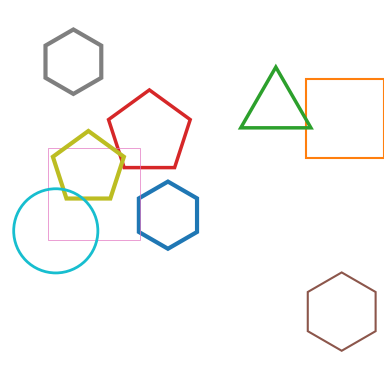[{"shape": "hexagon", "thickness": 3, "radius": 0.44, "center": [0.436, 0.441]}, {"shape": "square", "thickness": 1.5, "radius": 0.51, "center": [0.896, 0.693]}, {"shape": "triangle", "thickness": 2.5, "radius": 0.53, "center": [0.716, 0.721]}, {"shape": "pentagon", "thickness": 2.5, "radius": 0.56, "center": [0.388, 0.655]}, {"shape": "hexagon", "thickness": 1.5, "radius": 0.51, "center": [0.888, 0.191]}, {"shape": "square", "thickness": 0.5, "radius": 0.6, "center": [0.244, 0.495]}, {"shape": "hexagon", "thickness": 3, "radius": 0.42, "center": [0.191, 0.84]}, {"shape": "pentagon", "thickness": 3, "radius": 0.48, "center": [0.23, 0.563]}, {"shape": "circle", "thickness": 2, "radius": 0.55, "center": [0.145, 0.4]}]